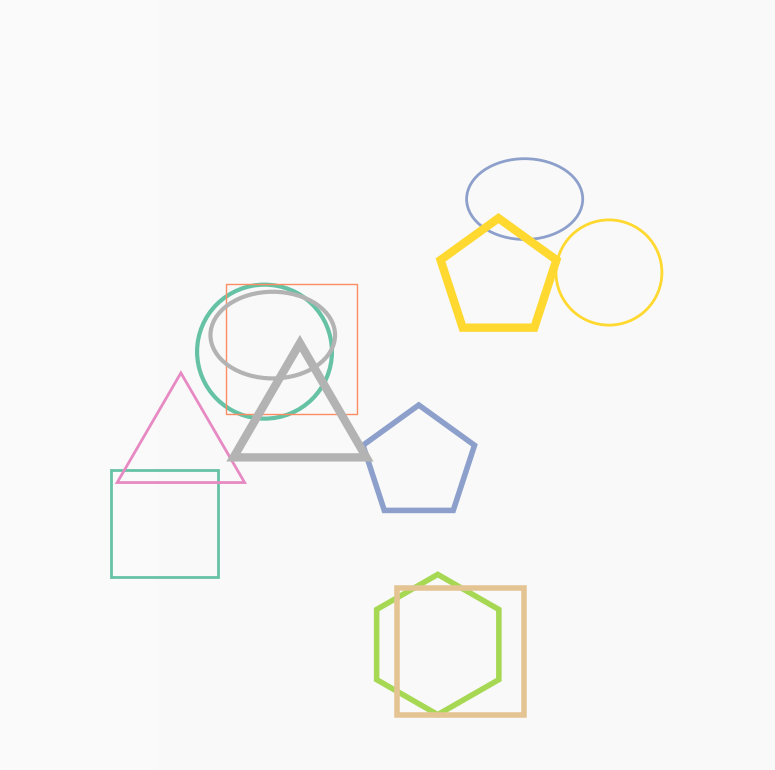[{"shape": "square", "thickness": 1, "radius": 0.35, "center": [0.212, 0.32]}, {"shape": "circle", "thickness": 1.5, "radius": 0.44, "center": [0.341, 0.543]}, {"shape": "square", "thickness": 0.5, "radius": 0.42, "center": [0.377, 0.547]}, {"shape": "oval", "thickness": 1, "radius": 0.37, "center": [0.677, 0.741]}, {"shape": "pentagon", "thickness": 2, "radius": 0.38, "center": [0.54, 0.398]}, {"shape": "triangle", "thickness": 1, "radius": 0.47, "center": [0.233, 0.421]}, {"shape": "hexagon", "thickness": 2, "radius": 0.46, "center": [0.565, 0.163]}, {"shape": "circle", "thickness": 1, "radius": 0.34, "center": [0.786, 0.646]}, {"shape": "pentagon", "thickness": 3, "radius": 0.39, "center": [0.643, 0.638]}, {"shape": "square", "thickness": 2, "radius": 0.41, "center": [0.594, 0.154]}, {"shape": "triangle", "thickness": 3, "radius": 0.49, "center": [0.387, 0.455]}, {"shape": "oval", "thickness": 1.5, "radius": 0.4, "center": [0.352, 0.565]}]